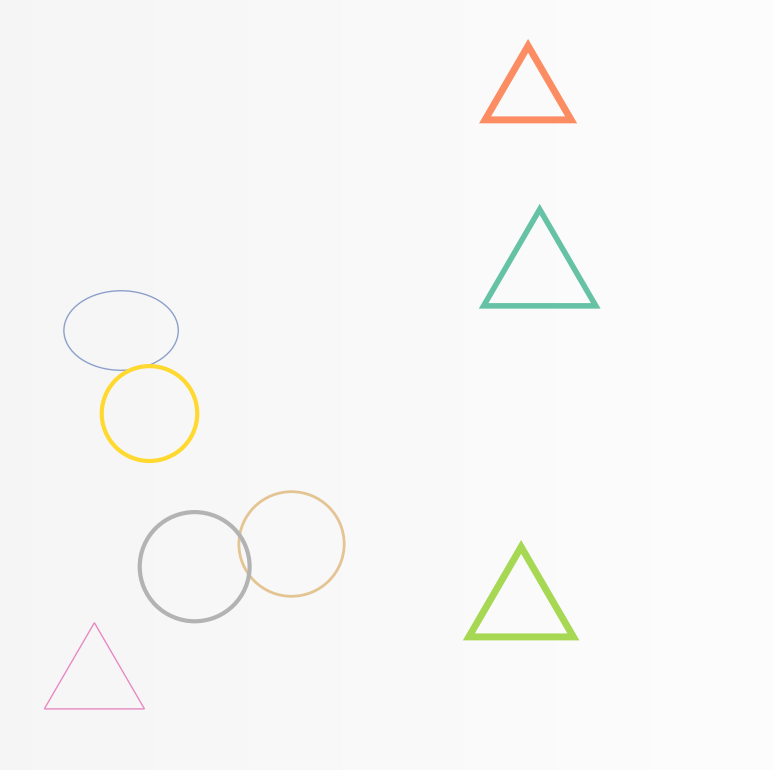[{"shape": "triangle", "thickness": 2, "radius": 0.42, "center": [0.696, 0.645]}, {"shape": "triangle", "thickness": 2.5, "radius": 0.32, "center": [0.681, 0.876]}, {"shape": "oval", "thickness": 0.5, "radius": 0.37, "center": [0.156, 0.571]}, {"shape": "triangle", "thickness": 0.5, "radius": 0.37, "center": [0.122, 0.117]}, {"shape": "triangle", "thickness": 2.5, "radius": 0.39, "center": [0.672, 0.212]}, {"shape": "circle", "thickness": 1.5, "radius": 0.31, "center": [0.193, 0.463]}, {"shape": "circle", "thickness": 1, "radius": 0.34, "center": [0.376, 0.294]}, {"shape": "circle", "thickness": 1.5, "radius": 0.35, "center": [0.251, 0.264]}]